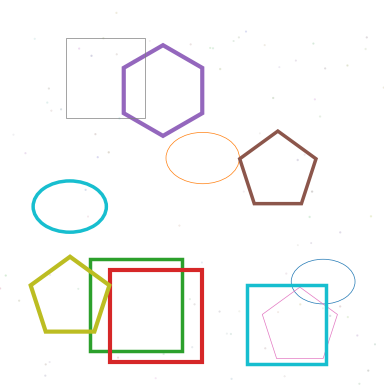[{"shape": "oval", "thickness": 0.5, "radius": 0.41, "center": [0.839, 0.269]}, {"shape": "oval", "thickness": 0.5, "radius": 0.48, "center": [0.526, 0.59]}, {"shape": "square", "thickness": 2.5, "radius": 0.6, "center": [0.354, 0.209]}, {"shape": "square", "thickness": 3, "radius": 0.6, "center": [0.405, 0.179]}, {"shape": "hexagon", "thickness": 3, "radius": 0.59, "center": [0.423, 0.765]}, {"shape": "pentagon", "thickness": 2.5, "radius": 0.52, "center": [0.722, 0.555]}, {"shape": "pentagon", "thickness": 0.5, "radius": 0.51, "center": [0.779, 0.152]}, {"shape": "square", "thickness": 0.5, "radius": 0.52, "center": [0.274, 0.797]}, {"shape": "pentagon", "thickness": 3, "radius": 0.54, "center": [0.182, 0.226]}, {"shape": "oval", "thickness": 2.5, "radius": 0.48, "center": [0.181, 0.463]}, {"shape": "square", "thickness": 2.5, "radius": 0.52, "center": [0.744, 0.157]}]